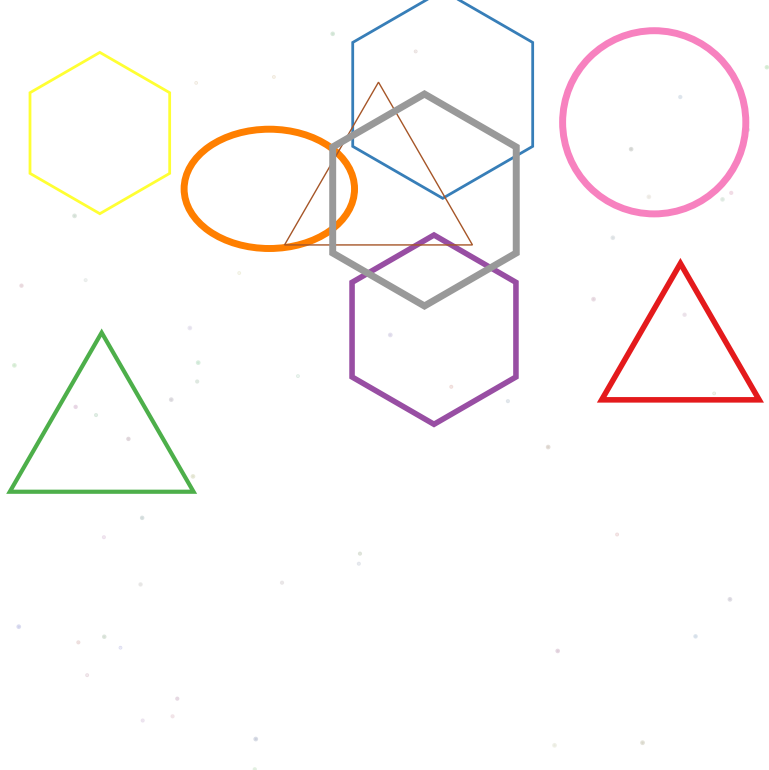[{"shape": "triangle", "thickness": 2, "radius": 0.59, "center": [0.884, 0.54]}, {"shape": "hexagon", "thickness": 1, "radius": 0.67, "center": [0.575, 0.877]}, {"shape": "triangle", "thickness": 1.5, "radius": 0.69, "center": [0.132, 0.43]}, {"shape": "hexagon", "thickness": 2, "radius": 0.61, "center": [0.564, 0.572]}, {"shape": "oval", "thickness": 2.5, "radius": 0.55, "center": [0.35, 0.755]}, {"shape": "hexagon", "thickness": 1, "radius": 0.52, "center": [0.13, 0.827]}, {"shape": "triangle", "thickness": 0.5, "radius": 0.7, "center": [0.492, 0.752]}, {"shape": "circle", "thickness": 2.5, "radius": 0.59, "center": [0.85, 0.841]}, {"shape": "hexagon", "thickness": 2.5, "radius": 0.69, "center": [0.551, 0.74]}]